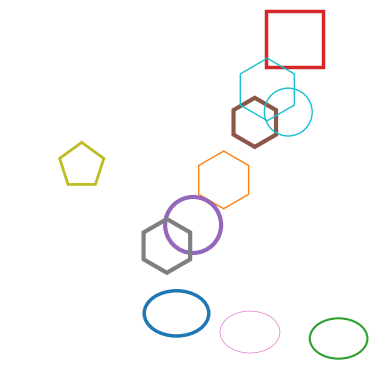[{"shape": "oval", "thickness": 2.5, "radius": 0.42, "center": [0.458, 0.186]}, {"shape": "hexagon", "thickness": 1, "radius": 0.37, "center": [0.581, 0.533]}, {"shape": "oval", "thickness": 1.5, "radius": 0.37, "center": [0.879, 0.121]}, {"shape": "square", "thickness": 2.5, "radius": 0.37, "center": [0.765, 0.898]}, {"shape": "circle", "thickness": 3, "radius": 0.36, "center": [0.502, 0.416]}, {"shape": "hexagon", "thickness": 3, "radius": 0.32, "center": [0.662, 0.682]}, {"shape": "oval", "thickness": 0.5, "radius": 0.39, "center": [0.649, 0.137]}, {"shape": "hexagon", "thickness": 3, "radius": 0.35, "center": [0.433, 0.361]}, {"shape": "pentagon", "thickness": 2, "radius": 0.3, "center": [0.212, 0.57]}, {"shape": "circle", "thickness": 1, "radius": 0.31, "center": [0.749, 0.709]}, {"shape": "hexagon", "thickness": 1, "radius": 0.41, "center": [0.694, 0.768]}]